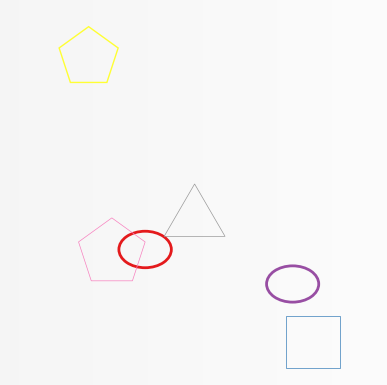[{"shape": "oval", "thickness": 2, "radius": 0.34, "center": [0.375, 0.352]}, {"shape": "square", "thickness": 0.5, "radius": 0.34, "center": [0.808, 0.112]}, {"shape": "oval", "thickness": 2, "radius": 0.34, "center": [0.755, 0.262]}, {"shape": "pentagon", "thickness": 1, "radius": 0.4, "center": [0.229, 0.851]}, {"shape": "pentagon", "thickness": 0.5, "radius": 0.45, "center": [0.289, 0.344]}, {"shape": "triangle", "thickness": 0.5, "radius": 0.45, "center": [0.502, 0.431]}]